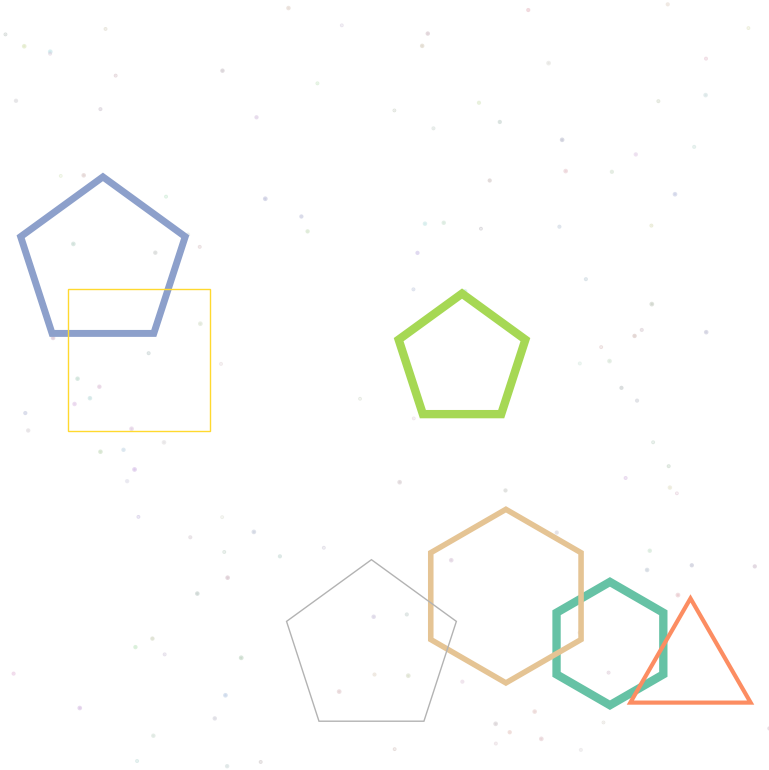[{"shape": "hexagon", "thickness": 3, "radius": 0.4, "center": [0.792, 0.164]}, {"shape": "triangle", "thickness": 1.5, "radius": 0.45, "center": [0.897, 0.133]}, {"shape": "pentagon", "thickness": 2.5, "radius": 0.56, "center": [0.134, 0.658]}, {"shape": "pentagon", "thickness": 3, "radius": 0.43, "center": [0.6, 0.532]}, {"shape": "square", "thickness": 0.5, "radius": 0.46, "center": [0.18, 0.532]}, {"shape": "hexagon", "thickness": 2, "radius": 0.56, "center": [0.657, 0.226]}, {"shape": "pentagon", "thickness": 0.5, "radius": 0.58, "center": [0.482, 0.157]}]